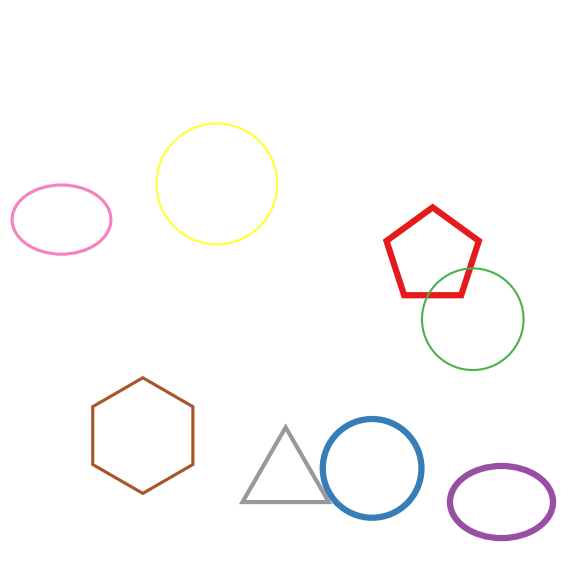[{"shape": "pentagon", "thickness": 3, "radius": 0.42, "center": [0.749, 0.556]}, {"shape": "circle", "thickness": 3, "radius": 0.43, "center": [0.644, 0.188]}, {"shape": "circle", "thickness": 1, "radius": 0.44, "center": [0.819, 0.446]}, {"shape": "oval", "thickness": 3, "radius": 0.45, "center": [0.868, 0.13]}, {"shape": "circle", "thickness": 1, "radius": 0.52, "center": [0.375, 0.681]}, {"shape": "hexagon", "thickness": 1.5, "radius": 0.5, "center": [0.247, 0.245]}, {"shape": "oval", "thickness": 1.5, "radius": 0.43, "center": [0.106, 0.619]}, {"shape": "triangle", "thickness": 2, "radius": 0.43, "center": [0.495, 0.173]}]